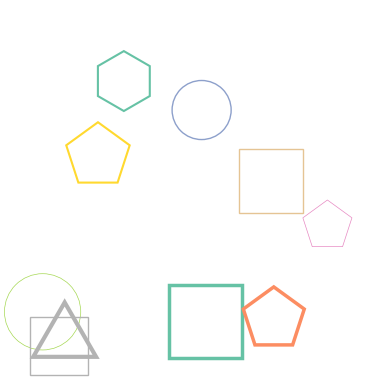[{"shape": "square", "thickness": 2.5, "radius": 0.47, "center": [0.534, 0.165]}, {"shape": "hexagon", "thickness": 1.5, "radius": 0.39, "center": [0.322, 0.789]}, {"shape": "pentagon", "thickness": 2.5, "radius": 0.42, "center": [0.711, 0.171]}, {"shape": "circle", "thickness": 1, "radius": 0.38, "center": [0.524, 0.714]}, {"shape": "pentagon", "thickness": 0.5, "radius": 0.33, "center": [0.85, 0.414]}, {"shape": "circle", "thickness": 0.5, "radius": 0.5, "center": [0.111, 0.19]}, {"shape": "pentagon", "thickness": 1.5, "radius": 0.43, "center": [0.254, 0.596]}, {"shape": "square", "thickness": 1, "radius": 0.42, "center": [0.703, 0.529]}, {"shape": "triangle", "thickness": 3, "radius": 0.47, "center": [0.168, 0.12]}, {"shape": "square", "thickness": 1, "radius": 0.38, "center": [0.153, 0.102]}]